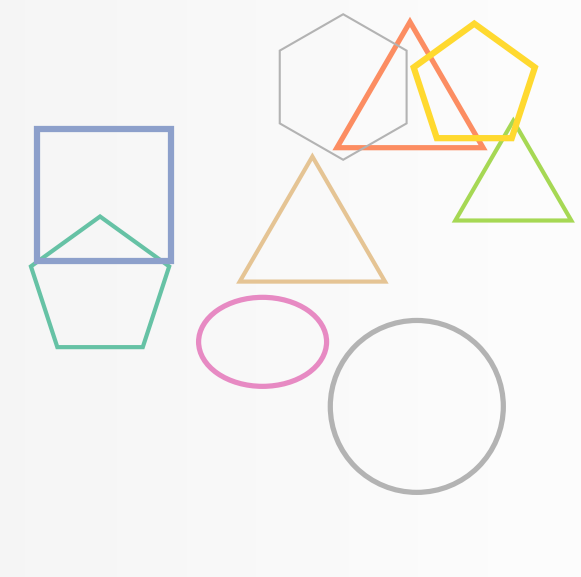[{"shape": "pentagon", "thickness": 2, "radius": 0.63, "center": [0.172, 0.499]}, {"shape": "triangle", "thickness": 2.5, "radius": 0.73, "center": [0.705, 0.816]}, {"shape": "square", "thickness": 3, "radius": 0.57, "center": [0.179, 0.662]}, {"shape": "oval", "thickness": 2.5, "radius": 0.55, "center": [0.452, 0.407]}, {"shape": "triangle", "thickness": 2, "radius": 0.58, "center": [0.883, 0.675]}, {"shape": "pentagon", "thickness": 3, "radius": 0.55, "center": [0.816, 0.849]}, {"shape": "triangle", "thickness": 2, "radius": 0.72, "center": [0.537, 0.584]}, {"shape": "circle", "thickness": 2.5, "radius": 0.74, "center": [0.717, 0.295]}, {"shape": "hexagon", "thickness": 1, "radius": 0.63, "center": [0.59, 0.848]}]